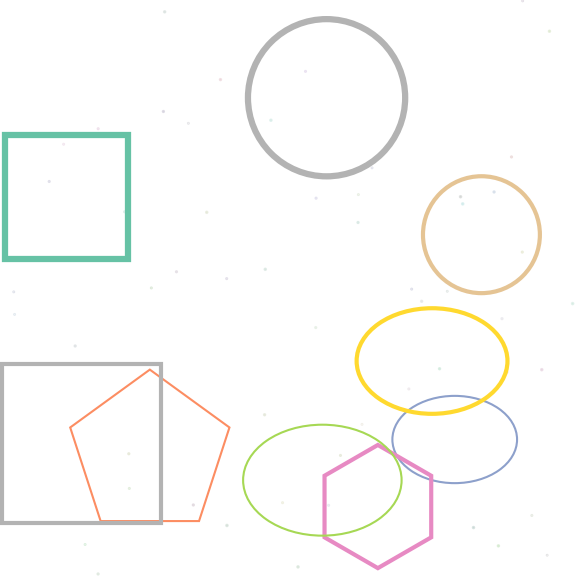[{"shape": "square", "thickness": 3, "radius": 0.53, "center": [0.116, 0.658]}, {"shape": "pentagon", "thickness": 1, "radius": 0.72, "center": [0.259, 0.214]}, {"shape": "oval", "thickness": 1, "radius": 0.54, "center": [0.787, 0.238]}, {"shape": "hexagon", "thickness": 2, "radius": 0.53, "center": [0.654, 0.122]}, {"shape": "oval", "thickness": 1, "radius": 0.69, "center": [0.558, 0.168]}, {"shape": "oval", "thickness": 2, "radius": 0.65, "center": [0.748, 0.374]}, {"shape": "circle", "thickness": 2, "radius": 0.51, "center": [0.834, 0.593]}, {"shape": "square", "thickness": 2, "radius": 0.69, "center": [0.141, 0.231]}, {"shape": "circle", "thickness": 3, "radius": 0.68, "center": [0.565, 0.83]}]